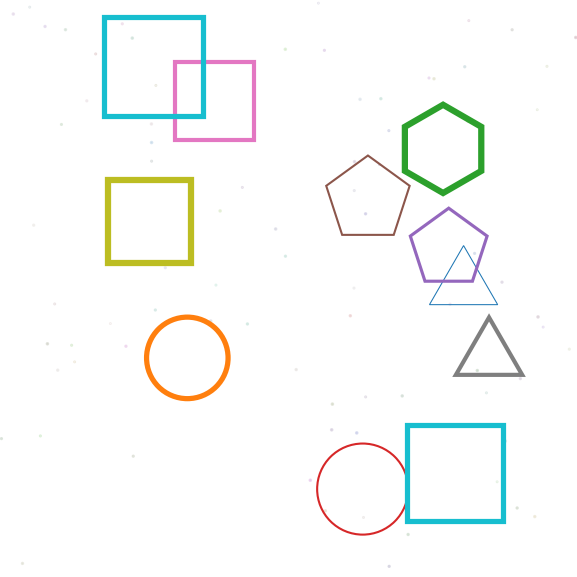[{"shape": "triangle", "thickness": 0.5, "radius": 0.34, "center": [0.803, 0.506]}, {"shape": "circle", "thickness": 2.5, "radius": 0.35, "center": [0.324, 0.379]}, {"shape": "hexagon", "thickness": 3, "radius": 0.38, "center": [0.767, 0.741]}, {"shape": "circle", "thickness": 1, "radius": 0.39, "center": [0.628, 0.152]}, {"shape": "pentagon", "thickness": 1.5, "radius": 0.35, "center": [0.777, 0.569]}, {"shape": "pentagon", "thickness": 1, "radius": 0.38, "center": [0.637, 0.654]}, {"shape": "square", "thickness": 2, "radius": 0.34, "center": [0.371, 0.825]}, {"shape": "triangle", "thickness": 2, "radius": 0.33, "center": [0.847, 0.383]}, {"shape": "square", "thickness": 3, "radius": 0.36, "center": [0.258, 0.615]}, {"shape": "square", "thickness": 2.5, "radius": 0.41, "center": [0.788, 0.18]}, {"shape": "square", "thickness": 2.5, "radius": 0.43, "center": [0.266, 0.884]}]